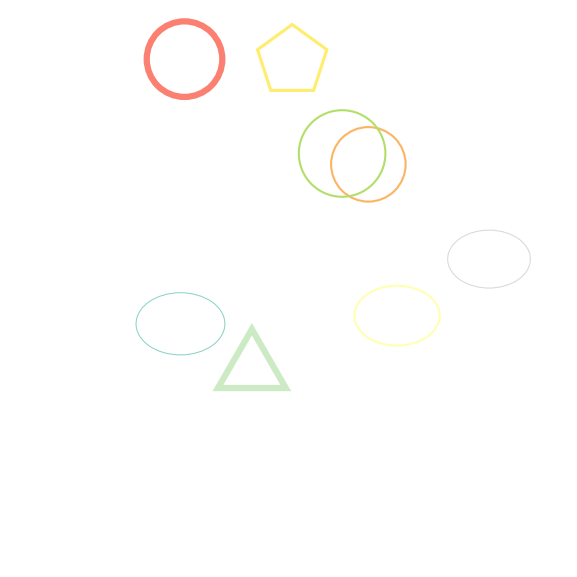[{"shape": "oval", "thickness": 0.5, "radius": 0.38, "center": [0.312, 0.438]}, {"shape": "oval", "thickness": 1, "radius": 0.37, "center": [0.687, 0.453]}, {"shape": "circle", "thickness": 3, "radius": 0.33, "center": [0.32, 0.897]}, {"shape": "circle", "thickness": 1, "radius": 0.32, "center": [0.638, 0.715]}, {"shape": "circle", "thickness": 1, "radius": 0.37, "center": [0.592, 0.733]}, {"shape": "oval", "thickness": 0.5, "radius": 0.36, "center": [0.847, 0.55]}, {"shape": "triangle", "thickness": 3, "radius": 0.34, "center": [0.436, 0.361]}, {"shape": "pentagon", "thickness": 1.5, "radius": 0.32, "center": [0.506, 0.894]}]